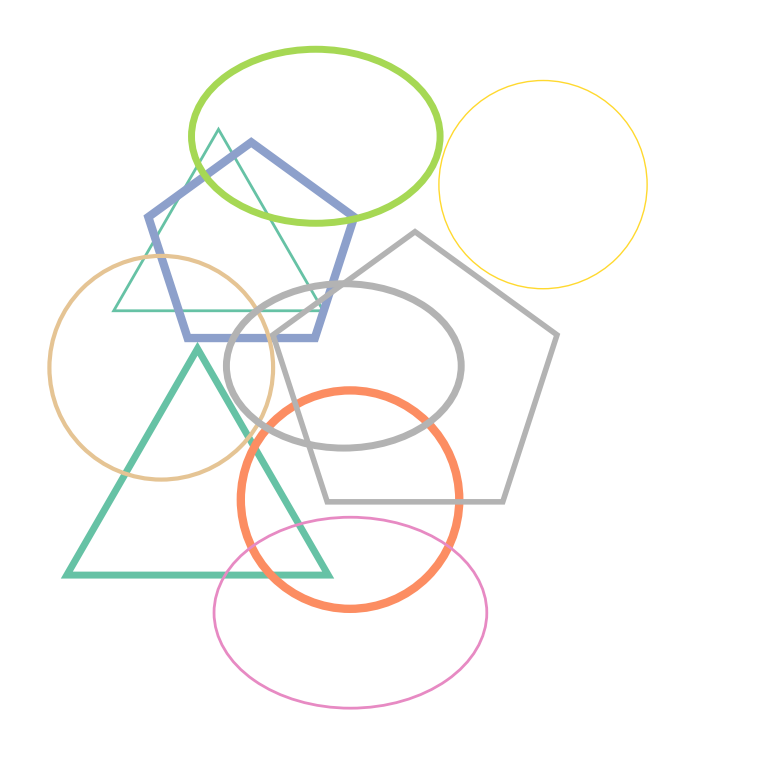[{"shape": "triangle", "thickness": 1, "radius": 0.79, "center": [0.284, 0.675]}, {"shape": "triangle", "thickness": 2.5, "radius": 0.98, "center": [0.257, 0.351]}, {"shape": "circle", "thickness": 3, "radius": 0.71, "center": [0.455, 0.351]}, {"shape": "pentagon", "thickness": 3, "radius": 0.7, "center": [0.326, 0.675]}, {"shape": "oval", "thickness": 1, "radius": 0.89, "center": [0.455, 0.204]}, {"shape": "oval", "thickness": 2.5, "radius": 0.81, "center": [0.41, 0.823]}, {"shape": "circle", "thickness": 0.5, "radius": 0.68, "center": [0.705, 0.76]}, {"shape": "circle", "thickness": 1.5, "radius": 0.73, "center": [0.209, 0.522]}, {"shape": "oval", "thickness": 2.5, "radius": 0.76, "center": [0.447, 0.525]}, {"shape": "pentagon", "thickness": 2, "radius": 0.97, "center": [0.539, 0.505]}]